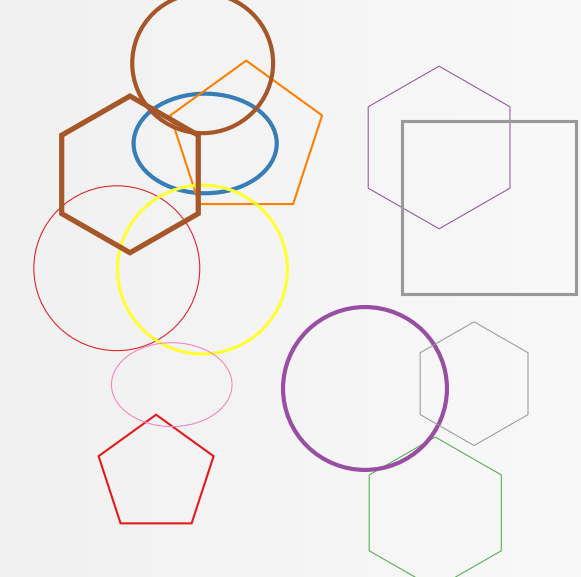[{"shape": "circle", "thickness": 0.5, "radius": 0.71, "center": [0.201, 0.535]}, {"shape": "pentagon", "thickness": 1, "radius": 0.52, "center": [0.269, 0.177]}, {"shape": "oval", "thickness": 2, "radius": 0.62, "center": [0.353, 0.751]}, {"shape": "hexagon", "thickness": 0.5, "radius": 0.66, "center": [0.749, 0.111]}, {"shape": "circle", "thickness": 2, "radius": 0.71, "center": [0.628, 0.326]}, {"shape": "hexagon", "thickness": 0.5, "radius": 0.7, "center": [0.755, 0.744]}, {"shape": "pentagon", "thickness": 1, "radius": 0.69, "center": [0.424, 0.757]}, {"shape": "circle", "thickness": 1.5, "radius": 0.73, "center": [0.348, 0.532]}, {"shape": "hexagon", "thickness": 2.5, "radius": 0.68, "center": [0.224, 0.697]}, {"shape": "circle", "thickness": 2, "radius": 0.61, "center": [0.349, 0.89]}, {"shape": "oval", "thickness": 0.5, "radius": 0.52, "center": [0.295, 0.333]}, {"shape": "square", "thickness": 1.5, "radius": 0.75, "center": [0.841, 0.64]}, {"shape": "hexagon", "thickness": 0.5, "radius": 0.54, "center": [0.816, 0.335]}]